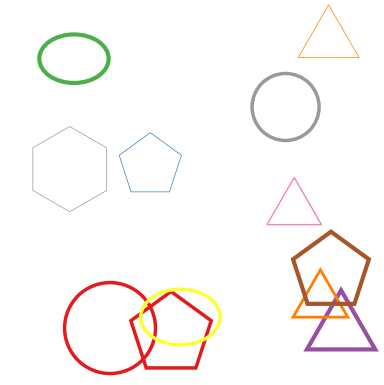[{"shape": "circle", "thickness": 2.5, "radius": 0.59, "center": [0.286, 0.148]}, {"shape": "pentagon", "thickness": 2.5, "radius": 0.55, "center": [0.444, 0.133]}, {"shape": "pentagon", "thickness": 0.5, "radius": 0.42, "center": [0.39, 0.57]}, {"shape": "oval", "thickness": 3, "radius": 0.45, "center": [0.192, 0.848]}, {"shape": "triangle", "thickness": 3, "radius": 0.51, "center": [0.886, 0.144]}, {"shape": "triangle", "thickness": 0.5, "radius": 0.46, "center": [0.854, 0.896]}, {"shape": "triangle", "thickness": 2, "radius": 0.41, "center": [0.832, 0.217]}, {"shape": "oval", "thickness": 2.5, "radius": 0.52, "center": [0.469, 0.177]}, {"shape": "pentagon", "thickness": 3, "radius": 0.52, "center": [0.86, 0.295]}, {"shape": "triangle", "thickness": 1, "radius": 0.41, "center": [0.764, 0.457]}, {"shape": "hexagon", "thickness": 0.5, "radius": 0.55, "center": [0.181, 0.561]}, {"shape": "circle", "thickness": 2.5, "radius": 0.44, "center": [0.742, 0.722]}]